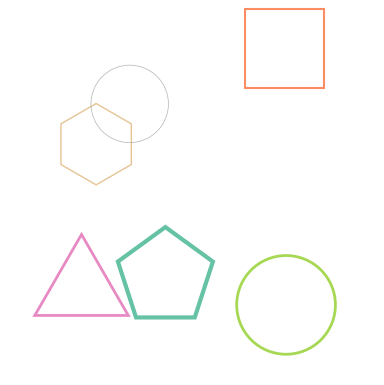[{"shape": "pentagon", "thickness": 3, "radius": 0.65, "center": [0.43, 0.28]}, {"shape": "square", "thickness": 1.5, "radius": 0.51, "center": [0.738, 0.874]}, {"shape": "triangle", "thickness": 2, "radius": 0.7, "center": [0.212, 0.251]}, {"shape": "circle", "thickness": 2, "radius": 0.64, "center": [0.743, 0.208]}, {"shape": "hexagon", "thickness": 1, "radius": 0.53, "center": [0.25, 0.625]}, {"shape": "circle", "thickness": 0.5, "radius": 0.5, "center": [0.337, 0.73]}]